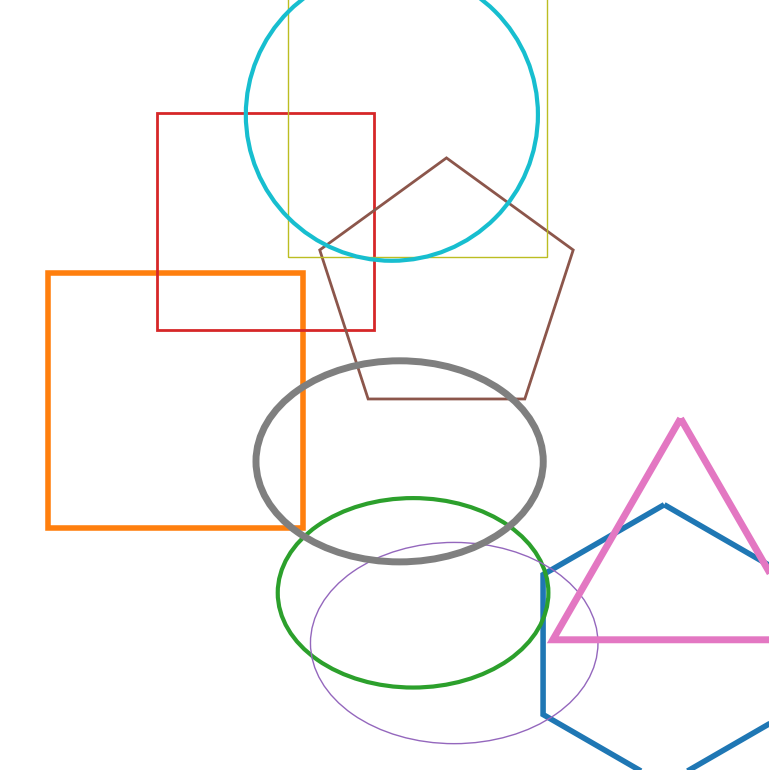[{"shape": "hexagon", "thickness": 2, "radius": 0.91, "center": [0.863, 0.163]}, {"shape": "square", "thickness": 2, "radius": 0.83, "center": [0.228, 0.48]}, {"shape": "oval", "thickness": 1.5, "radius": 0.88, "center": [0.536, 0.23]}, {"shape": "square", "thickness": 1, "radius": 0.7, "center": [0.345, 0.712]}, {"shape": "oval", "thickness": 0.5, "radius": 0.93, "center": [0.59, 0.165]}, {"shape": "pentagon", "thickness": 1, "radius": 0.87, "center": [0.58, 0.622]}, {"shape": "triangle", "thickness": 2.5, "radius": 0.96, "center": [0.884, 0.265]}, {"shape": "oval", "thickness": 2.5, "radius": 0.93, "center": [0.519, 0.401]}, {"shape": "square", "thickness": 0.5, "radius": 0.84, "center": [0.542, 0.834]}, {"shape": "circle", "thickness": 1.5, "radius": 0.95, "center": [0.509, 0.851]}]